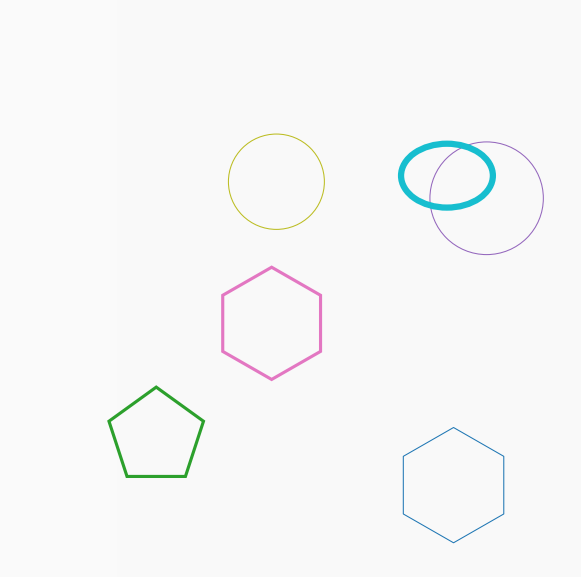[{"shape": "hexagon", "thickness": 0.5, "radius": 0.5, "center": [0.78, 0.159]}, {"shape": "pentagon", "thickness": 1.5, "radius": 0.43, "center": [0.269, 0.243]}, {"shape": "circle", "thickness": 0.5, "radius": 0.49, "center": [0.837, 0.656]}, {"shape": "hexagon", "thickness": 1.5, "radius": 0.49, "center": [0.467, 0.439]}, {"shape": "circle", "thickness": 0.5, "radius": 0.41, "center": [0.476, 0.684]}, {"shape": "oval", "thickness": 3, "radius": 0.39, "center": [0.769, 0.695]}]